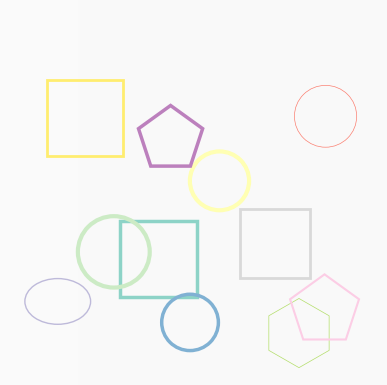[{"shape": "square", "thickness": 2.5, "radius": 0.5, "center": [0.41, 0.327]}, {"shape": "circle", "thickness": 3, "radius": 0.38, "center": [0.566, 0.53]}, {"shape": "oval", "thickness": 1, "radius": 0.42, "center": [0.149, 0.217]}, {"shape": "circle", "thickness": 0.5, "radius": 0.4, "center": [0.84, 0.698]}, {"shape": "circle", "thickness": 2.5, "radius": 0.37, "center": [0.49, 0.163]}, {"shape": "hexagon", "thickness": 0.5, "radius": 0.45, "center": [0.772, 0.135]}, {"shape": "pentagon", "thickness": 1.5, "radius": 0.47, "center": [0.838, 0.194]}, {"shape": "square", "thickness": 2, "radius": 0.45, "center": [0.71, 0.367]}, {"shape": "pentagon", "thickness": 2.5, "radius": 0.44, "center": [0.44, 0.639]}, {"shape": "circle", "thickness": 3, "radius": 0.46, "center": [0.294, 0.346]}, {"shape": "square", "thickness": 2, "radius": 0.49, "center": [0.219, 0.694]}]